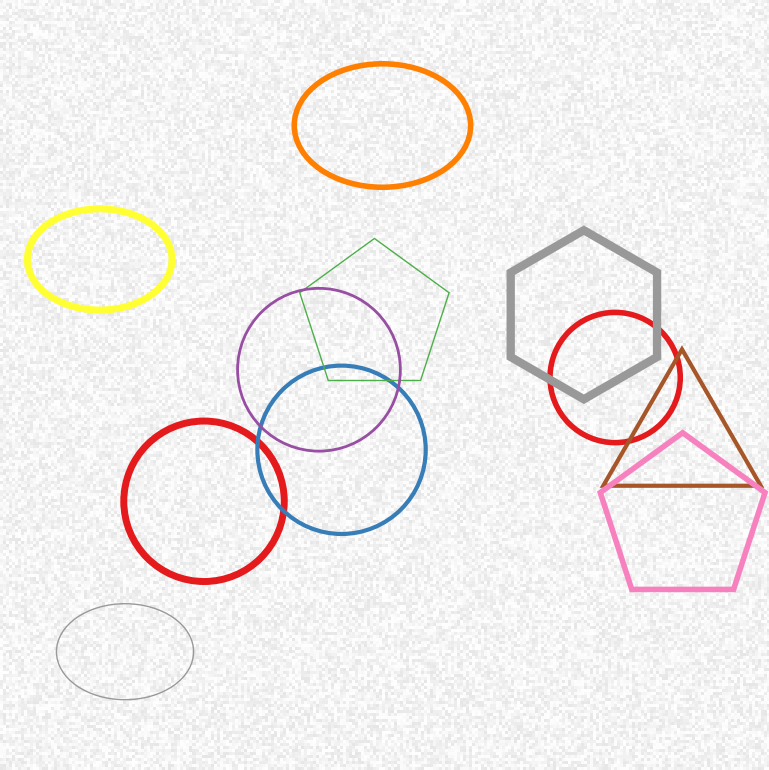[{"shape": "circle", "thickness": 2.5, "radius": 0.52, "center": [0.265, 0.349]}, {"shape": "circle", "thickness": 2, "radius": 0.42, "center": [0.799, 0.51]}, {"shape": "circle", "thickness": 1.5, "radius": 0.55, "center": [0.444, 0.416]}, {"shape": "pentagon", "thickness": 0.5, "radius": 0.51, "center": [0.486, 0.588]}, {"shape": "circle", "thickness": 1, "radius": 0.53, "center": [0.414, 0.52]}, {"shape": "oval", "thickness": 2, "radius": 0.57, "center": [0.497, 0.837]}, {"shape": "oval", "thickness": 2.5, "radius": 0.47, "center": [0.129, 0.663]}, {"shape": "triangle", "thickness": 1.5, "radius": 0.59, "center": [0.886, 0.428]}, {"shape": "pentagon", "thickness": 2, "radius": 0.56, "center": [0.887, 0.326]}, {"shape": "oval", "thickness": 0.5, "radius": 0.45, "center": [0.162, 0.154]}, {"shape": "hexagon", "thickness": 3, "radius": 0.55, "center": [0.758, 0.591]}]